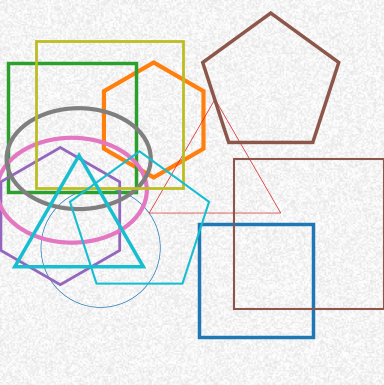[{"shape": "square", "thickness": 2.5, "radius": 0.73, "center": [0.665, 0.272]}, {"shape": "circle", "thickness": 0.5, "radius": 0.77, "center": [0.261, 0.356]}, {"shape": "hexagon", "thickness": 3, "radius": 0.75, "center": [0.399, 0.688]}, {"shape": "square", "thickness": 2.5, "radius": 0.83, "center": [0.186, 0.669]}, {"shape": "triangle", "thickness": 0.5, "radius": 0.99, "center": [0.558, 0.545]}, {"shape": "hexagon", "thickness": 2, "radius": 0.89, "center": [0.157, 0.439]}, {"shape": "pentagon", "thickness": 2.5, "radius": 0.93, "center": [0.703, 0.78]}, {"shape": "square", "thickness": 1.5, "radius": 0.97, "center": [0.804, 0.391]}, {"shape": "oval", "thickness": 3, "radius": 0.97, "center": [0.187, 0.506]}, {"shape": "oval", "thickness": 3, "radius": 0.94, "center": [0.204, 0.588]}, {"shape": "square", "thickness": 2, "radius": 0.96, "center": [0.284, 0.702]}, {"shape": "pentagon", "thickness": 1.5, "radius": 0.95, "center": [0.362, 0.417]}, {"shape": "triangle", "thickness": 2.5, "radius": 0.96, "center": [0.205, 0.404]}]